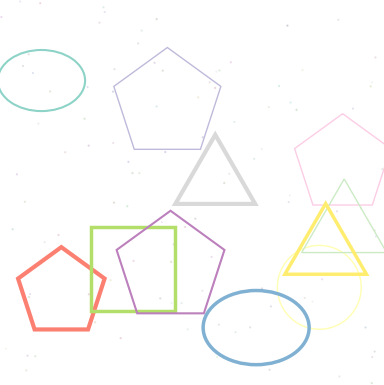[{"shape": "oval", "thickness": 1.5, "radius": 0.57, "center": [0.108, 0.791]}, {"shape": "circle", "thickness": 1, "radius": 0.54, "center": [0.829, 0.254]}, {"shape": "pentagon", "thickness": 1, "radius": 0.73, "center": [0.435, 0.73]}, {"shape": "pentagon", "thickness": 3, "radius": 0.59, "center": [0.159, 0.24]}, {"shape": "oval", "thickness": 2.5, "radius": 0.69, "center": [0.665, 0.149]}, {"shape": "square", "thickness": 2.5, "radius": 0.55, "center": [0.347, 0.302]}, {"shape": "pentagon", "thickness": 1, "radius": 0.66, "center": [0.89, 0.574]}, {"shape": "triangle", "thickness": 3, "radius": 0.6, "center": [0.559, 0.53]}, {"shape": "pentagon", "thickness": 1.5, "radius": 0.74, "center": [0.443, 0.305]}, {"shape": "triangle", "thickness": 1, "radius": 0.64, "center": [0.894, 0.408]}, {"shape": "triangle", "thickness": 2.5, "radius": 0.61, "center": [0.846, 0.349]}]